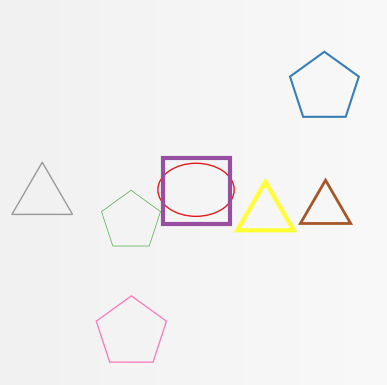[{"shape": "oval", "thickness": 1, "radius": 0.49, "center": [0.506, 0.507]}, {"shape": "pentagon", "thickness": 1.5, "radius": 0.47, "center": [0.837, 0.772]}, {"shape": "pentagon", "thickness": 0.5, "radius": 0.4, "center": [0.338, 0.426]}, {"shape": "square", "thickness": 3, "radius": 0.43, "center": [0.508, 0.503]}, {"shape": "triangle", "thickness": 3, "radius": 0.42, "center": [0.685, 0.444]}, {"shape": "triangle", "thickness": 2, "radius": 0.37, "center": [0.84, 0.457]}, {"shape": "pentagon", "thickness": 1, "radius": 0.48, "center": [0.339, 0.136]}, {"shape": "triangle", "thickness": 1, "radius": 0.45, "center": [0.109, 0.488]}]